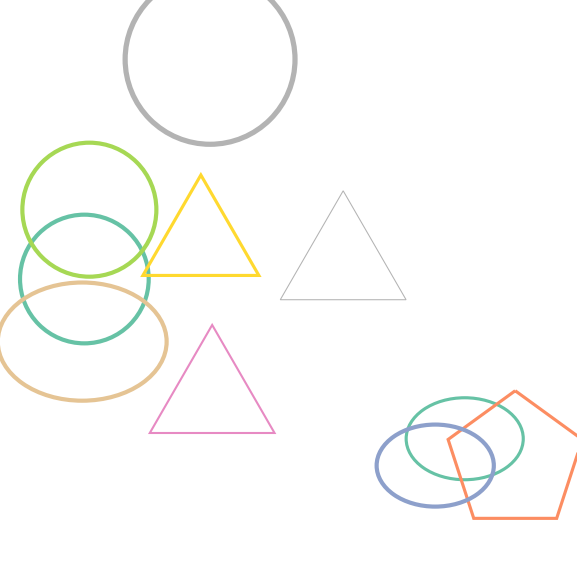[{"shape": "oval", "thickness": 1.5, "radius": 0.51, "center": [0.805, 0.239]}, {"shape": "circle", "thickness": 2, "radius": 0.56, "center": [0.146, 0.516]}, {"shape": "pentagon", "thickness": 1.5, "radius": 0.61, "center": [0.892, 0.2]}, {"shape": "oval", "thickness": 2, "radius": 0.51, "center": [0.754, 0.193]}, {"shape": "triangle", "thickness": 1, "radius": 0.62, "center": [0.367, 0.312]}, {"shape": "circle", "thickness": 2, "radius": 0.58, "center": [0.155, 0.636]}, {"shape": "triangle", "thickness": 1.5, "radius": 0.58, "center": [0.348, 0.58]}, {"shape": "oval", "thickness": 2, "radius": 0.73, "center": [0.142, 0.408]}, {"shape": "circle", "thickness": 2.5, "radius": 0.74, "center": [0.364, 0.896]}, {"shape": "triangle", "thickness": 0.5, "radius": 0.63, "center": [0.594, 0.543]}]